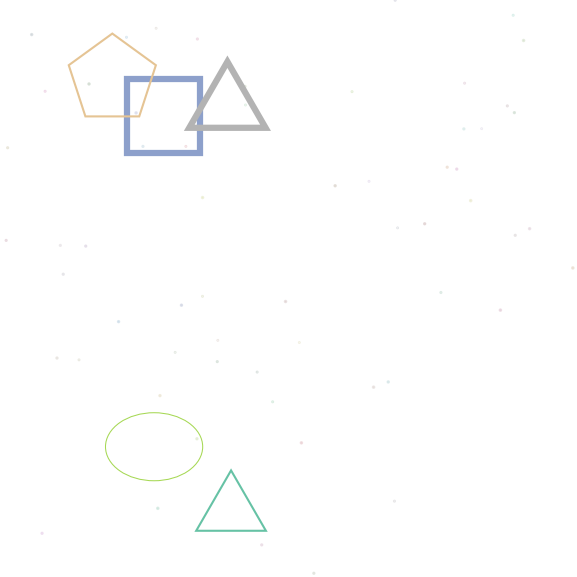[{"shape": "triangle", "thickness": 1, "radius": 0.35, "center": [0.4, 0.115]}, {"shape": "square", "thickness": 3, "radius": 0.32, "center": [0.283, 0.799]}, {"shape": "oval", "thickness": 0.5, "radius": 0.42, "center": [0.267, 0.226]}, {"shape": "pentagon", "thickness": 1, "radius": 0.4, "center": [0.194, 0.862]}, {"shape": "triangle", "thickness": 3, "radius": 0.38, "center": [0.394, 0.816]}]